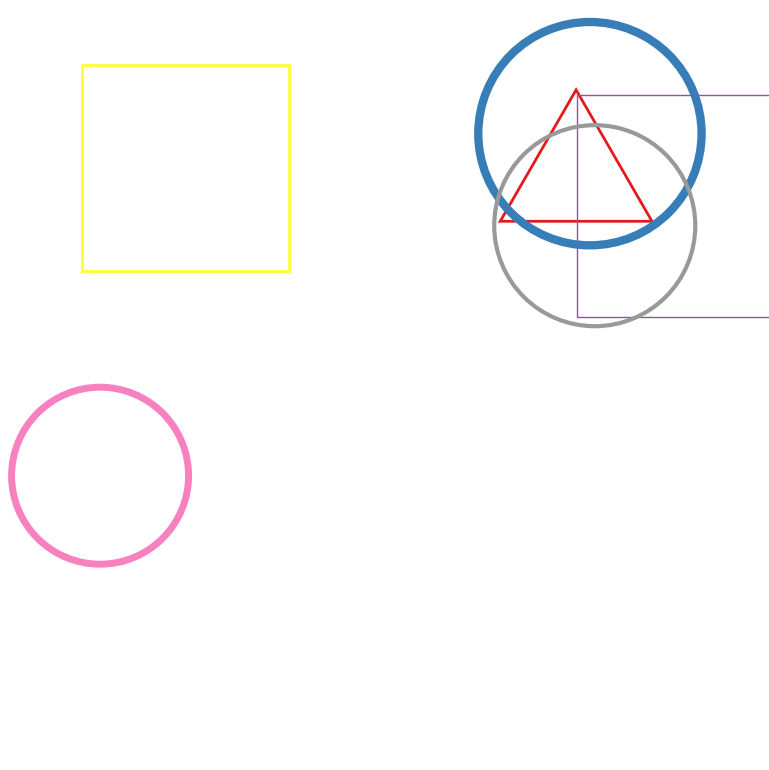[{"shape": "triangle", "thickness": 1, "radius": 0.57, "center": [0.748, 0.77]}, {"shape": "circle", "thickness": 3, "radius": 0.73, "center": [0.766, 0.826]}, {"shape": "square", "thickness": 0.5, "radius": 0.72, "center": [0.893, 0.732]}, {"shape": "square", "thickness": 1, "radius": 0.67, "center": [0.24, 0.782]}, {"shape": "circle", "thickness": 2.5, "radius": 0.57, "center": [0.13, 0.382]}, {"shape": "circle", "thickness": 1.5, "radius": 0.65, "center": [0.772, 0.707]}]